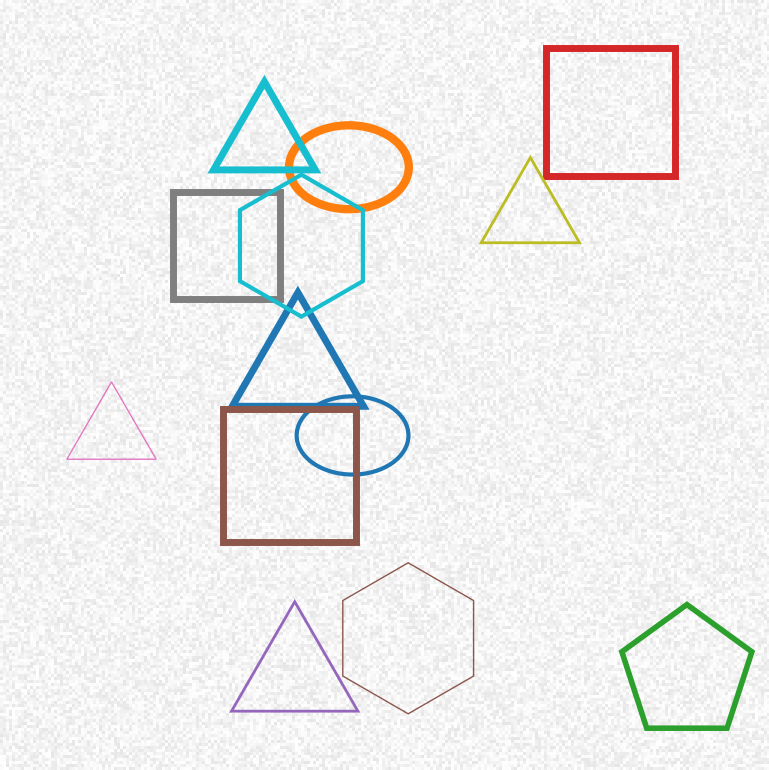[{"shape": "triangle", "thickness": 2.5, "radius": 0.49, "center": [0.387, 0.522]}, {"shape": "oval", "thickness": 1.5, "radius": 0.36, "center": [0.458, 0.434]}, {"shape": "oval", "thickness": 3, "radius": 0.39, "center": [0.453, 0.783]}, {"shape": "pentagon", "thickness": 2, "radius": 0.44, "center": [0.892, 0.126]}, {"shape": "square", "thickness": 2.5, "radius": 0.42, "center": [0.793, 0.854]}, {"shape": "triangle", "thickness": 1, "radius": 0.47, "center": [0.383, 0.124]}, {"shape": "square", "thickness": 2.5, "radius": 0.43, "center": [0.376, 0.383]}, {"shape": "hexagon", "thickness": 0.5, "radius": 0.49, "center": [0.53, 0.171]}, {"shape": "triangle", "thickness": 0.5, "radius": 0.33, "center": [0.145, 0.437]}, {"shape": "square", "thickness": 2.5, "radius": 0.35, "center": [0.294, 0.681]}, {"shape": "triangle", "thickness": 1, "radius": 0.37, "center": [0.689, 0.722]}, {"shape": "hexagon", "thickness": 1.5, "radius": 0.46, "center": [0.391, 0.681]}, {"shape": "triangle", "thickness": 2.5, "radius": 0.38, "center": [0.343, 0.818]}]